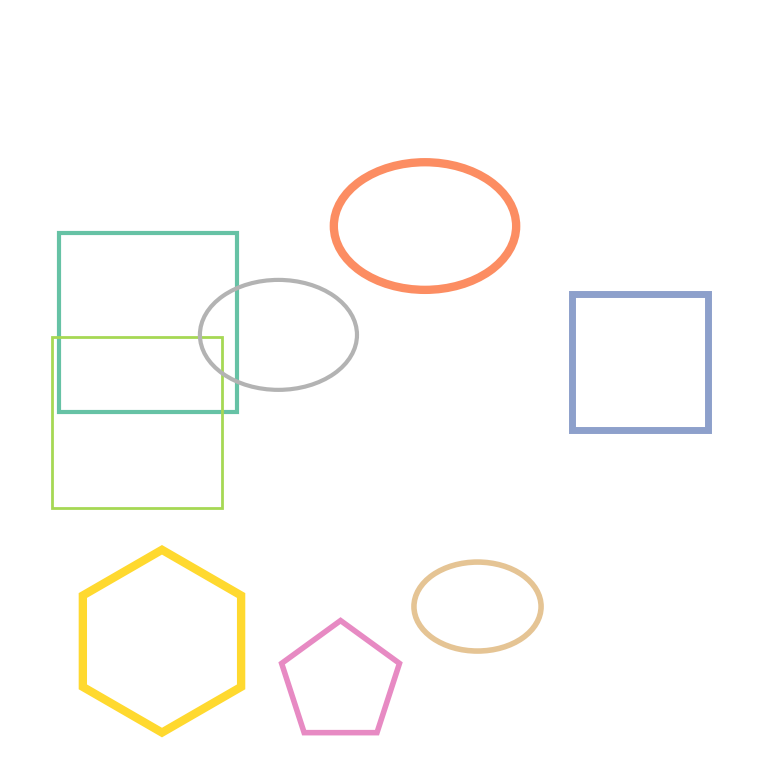[{"shape": "square", "thickness": 1.5, "radius": 0.58, "center": [0.192, 0.581]}, {"shape": "oval", "thickness": 3, "radius": 0.59, "center": [0.552, 0.706]}, {"shape": "square", "thickness": 2.5, "radius": 0.44, "center": [0.831, 0.53]}, {"shape": "pentagon", "thickness": 2, "radius": 0.4, "center": [0.442, 0.114]}, {"shape": "square", "thickness": 1, "radius": 0.55, "center": [0.178, 0.451]}, {"shape": "hexagon", "thickness": 3, "radius": 0.59, "center": [0.21, 0.167]}, {"shape": "oval", "thickness": 2, "radius": 0.41, "center": [0.62, 0.212]}, {"shape": "oval", "thickness": 1.5, "radius": 0.51, "center": [0.362, 0.565]}]